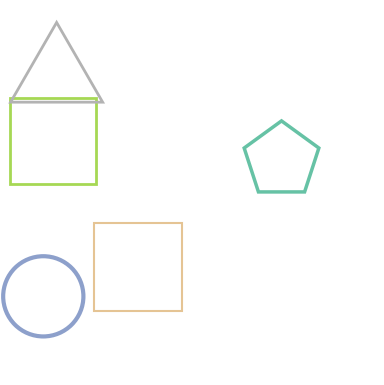[{"shape": "pentagon", "thickness": 2.5, "radius": 0.51, "center": [0.731, 0.584]}, {"shape": "circle", "thickness": 3, "radius": 0.52, "center": [0.112, 0.23]}, {"shape": "square", "thickness": 2, "radius": 0.56, "center": [0.137, 0.633]}, {"shape": "square", "thickness": 1.5, "radius": 0.57, "center": [0.358, 0.307]}, {"shape": "triangle", "thickness": 2, "radius": 0.69, "center": [0.147, 0.804]}]